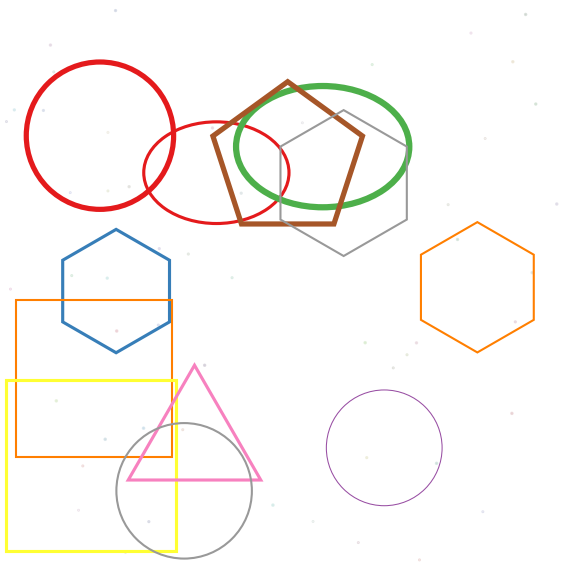[{"shape": "oval", "thickness": 1.5, "radius": 0.63, "center": [0.375, 0.7]}, {"shape": "circle", "thickness": 2.5, "radius": 0.64, "center": [0.173, 0.764]}, {"shape": "hexagon", "thickness": 1.5, "radius": 0.53, "center": [0.201, 0.495]}, {"shape": "oval", "thickness": 3, "radius": 0.75, "center": [0.559, 0.745]}, {"shape": "circle", "thickness": 0.5, "radius": 0.5, "center": [0.665, 0.224]}, {"shape": "square", "thickness": 1, "radius": 0.68, "center": [0.163, 0.344]}, {"shape": "hexagon", "thickness": 1, "radius": 0.56, "center": [0.827, 0.502]}, {"shape": "square", "thickness": 1.5, "radius": 0.74, "center": [0.158, 0.193]}, {"shape": "pentagon", "thickness": 2.5, "radius": 0.68, "center": [0.498, 0.721]}, {"shape": "triangle", "thickness": 1.5, "radius": 0.66, "center": [0.337, 0.234]}, {"shape": "hexagon", "thickness": 1, "radius": 0.63, "center": [0.595, 0.682]}, {"shape": "circle", "thickness": 1, "radius": 0.59, "center": [0.319, 0.149]}]